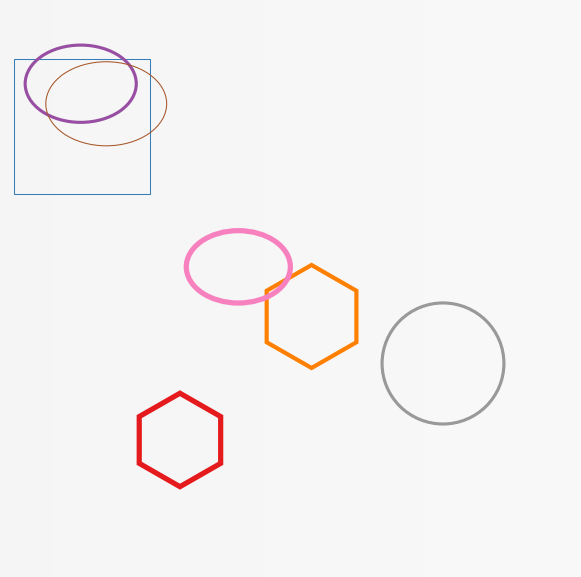[{"shape": "hexagon", "thickness": 2.5, "radius": 0.4, "center": [0.31, 0.237]}, {"shape": "square", "thickness": 0.5, "radius": 0.58, "center": [0.141, 0.781]}, {"shape": "oval", "thickness": 1.5, "radius": 0.48, "center": [0.139, 0.854]}, {"shape": "hexagon", "thickness": 2, "radius": 0.45, "center": [0.536, 0.451]}, {"shape": "oval", "thickness": 0.5, "radius": 0.52, "center": [0.183, 0.819]}, {"shape": "oval", "thickness": 2.5, "radius": 0.45, "center": [0.41, 0.537]}, {"shape": "circle", "thickness": 1.5, "radius": 0.52, "center": [0.762, 0.37]}]